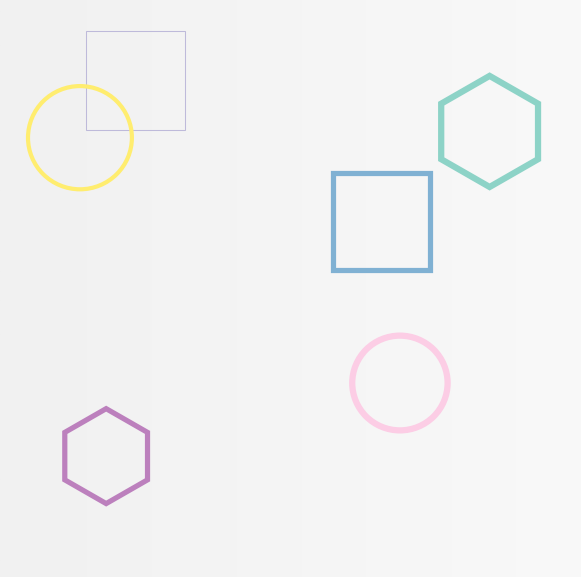[{"shape": "hexagon", "thickness": 3, "radius": 0.48, "center": [0.842, 0.772]}, {"shape": "square", "thickness": 0.5, "radius": 0.43, "center": [0.233, 0.86]}, {"shape": "square", "thickness": 2.5, "radius": 0.42, "center": [0.657, 0.615]}, {"shape": "circle", "thickness": 3, "radius": 0.41, "center": [0.688, 0.336]}, {"shape": "hexagon", "thickness": 2.5, "radius": 0.41, "center": [0.183, 0.209]}, {"shape": "circle", "thickness": 2, "radius": 0.45, "center": [0.138, 0.761]}]